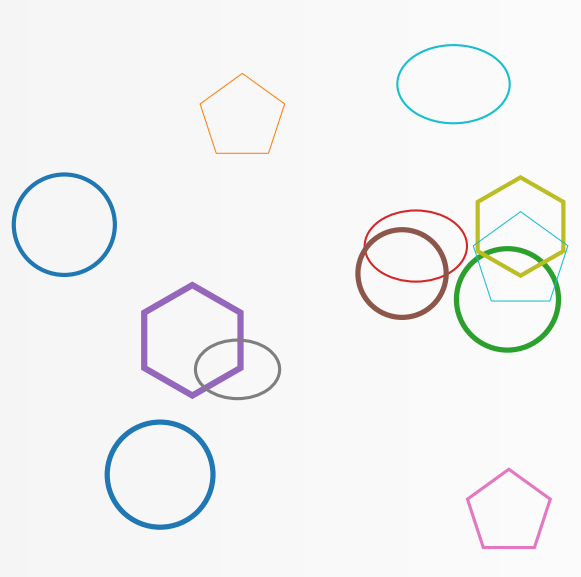[{"shape": "circle", "thickness": 2.5, "radius": 0.45, "center": [0.275, 0.177]}, {"shape": "circle", "thickness": 2, "radius": 0.43, "center": [0.111, 0.61]}, {"shape": "pentagon", "thickness": 0.5, "radius": 0.38, "center": [0.417, 0.796]}, {"shape": "circle", "thickness": 2.5, "radius": 0.44, "center": [0.873, 0.481]}, {"shape": "oval", "thickness": 1, "radius": 0.44, "center": [0.715, 0.573]}, {"shape": "hexagon", "thickness": 3, "radius": 0.48, "center": [0.331, 0.41]}, {"shape": "circle", "thickness": 2.5, "radius": 0.38, "center": [0.692, 0.525]}, {"shape": "pentagon", "thickness": 1.5, "radius": 0.37, "center": [0.875, 0.112]}, {"shape": "oval", "thickness": 1.5, "radius": 0.36, "center": [0.409, 0.36]}, {"shape": "hexagon", "thickness": 2, "radius": 0.43, "center": [0.896, 0.607]}, {"shape": "pentagon", "thickness": 0.5, "radius": 0.43, "center": [0.896, 0.547]}, {"shape": "oval", "thickness": 1, "radius": 0.48, "center": [0.78, 0.853]}]